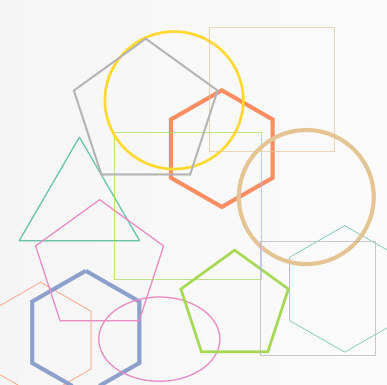[{"shape": "hexagon", "thickness": 0.5, "radius": 0.82, "center": [0.89, 0.25]}, {"shape": "triangle", "thickness": 1, "radius": 0.9, "center": [0.205, 0.464]}, {"shape": "hexagon", "thickness": 3, "radius": 0.76, "center": [0.572, 0.614]}, {"shape": "hexagon", "thickness": 0.5, "radius": 0.75, "center": [0.105, 0.117]}, {"shape": "hexagon", "thickness": 3, "radius": 0.8, "center": [0.221, 0.137]}, {"shape": "oval", "thickness": 1, "radius": 0.78, "center": [0.411, 0.119]}, {"shape": "pentagon", "thickness": 1, "radius": 0.87, "center": [0.257, 0.307]}, {"shape": "pentagon", "thickness": 2, "radius": 0.73, "center": [0.605, 0.204]}, {"shape": "square", "thickness": 0.5, "radius": 0.95, "center": [0.484, 0.466]}, {"shape": "circle", "thickness": 2, "radius": 0.89, "center": [0.449, 0.739]}, {"shape": "circle", "thickness": 3, "radius": 0.87, "center": [0.79, 0.488]}, {"shape": "square", "thickness": 0.5, "radius": 0.81, "center": [0.701, 0.769]}, {"shape": "square", "thickness": 0.5, "radius": 0.74, "center": [0.82, 0.226]}, {"shape": "pentagon", "thickness": 1.5, "radius": 0.97, "center": [0.376, 0.705]}]